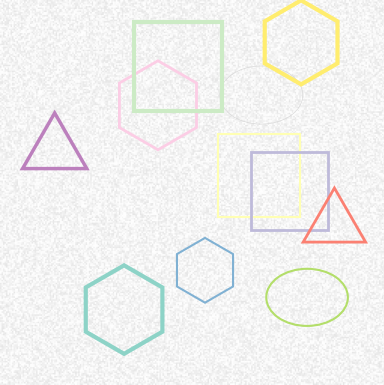[{"shape": "hexagon", "thickness": 3, "radius": 0.57, "center": [0.322, 0.196]}, {"shape": "square", "thickness": 1.5, "radius": 0.54, "center": [0.673, 0.545]}, {"shape": "square", "thickness": 2, "radius": 0.5, "center": [0.752, 0.503]}, {"shape": "triangle", "thickness": 2, "radius": 0.47, "center": [0.869, 0.418]}, {"shape": "hexagon", "thickness": 1.5, "radius": 0.42, "center": [0.532, 0.298]}, {"shape": "oval", "thickness": 1.5, "radius": 0.53, "center": [0.798, 0.228]}, {"shape": "hexagon", "thickness": 2, "radius": 0.58, "center": [0.41, 0.727]}, {"shape": "oval", "thickness": 0.5, "radius": 0.54, "center": [0.679, 0.753]}, {"shape": "triangle", "thickness": 2.5, "radius": 0.48, "center": [0.142, 0.61]}, {"shape": "square", "thickness": 3, "radius": 0.57, "center": [0.462, 0.828]}, {"shape": "hexagon", "thickness": 3, "radius": 0.55, "center": [0.782, 0.89]}]